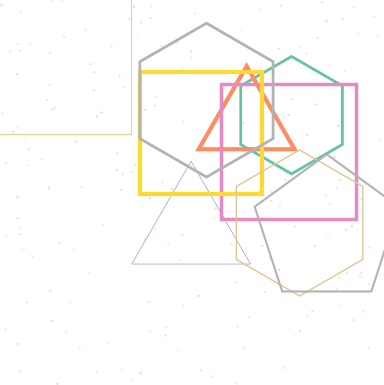[{"shape": "hexagon", "thickness": 2, "radius": 0.76, "center": [0.757, 0.701]}, {"shape": "triangle", "thickness": 3, "radius": 0.72, "center": [0.641, 0.684]}, {"shape": "triangle", "thickness": 0.5, "radius": 0.89, "center": [0.496, 0.403]}, {"shape": "square", "thickness": 2.5, "radius": 0.88, "center": [0.749, 0.607]}, {"shape": "square", "thickness": 0.5, "radius": 0.88, "center": [0.164, 0.827]}, {"shape": "square", "thickness": 3, "radius": 0.79, "center": [0.523, 0.654]}, {"shape": "hexagon", "thickness": 1, "radius": 0.95, "center": [0.778, 0.421]}, {"shape": "pentagon", "thickness": 1.5, "radius": 0.98, "center": [0.849, 0.402]}, {"shape": "hexagon", "thickness": 2, "radius": 1.0, "center": [0.536, 0.74]}]